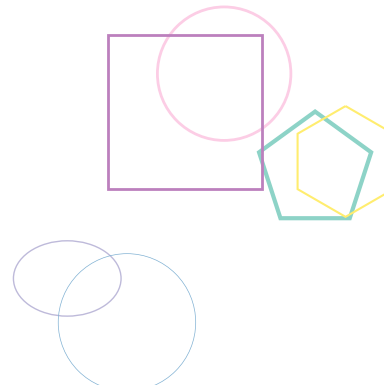[{"shape": "pentagon", "thickness": 3, "radius": 0.77, "center": [0.818, 0.557]}, {"shape": "oval", "thickness": 1, "radius": 0.7, "center": [0.175, 0.277]}, {"shape": "circle", "thickness": 0.5, "radius": 0.89, "center": [0.33, 0.163]}, {"shape": "circle", "thickness": 2, "radius": 0.87, "center": [0.582, 0.809]}, {"shape": "square", "thickness": 2, "radius": 1.0, "center": [0.481, 0.71]}, {"shape": "hexagon", "thickness": 1.5, "radius": 0.72, "center": [0.898, 0.581]}]